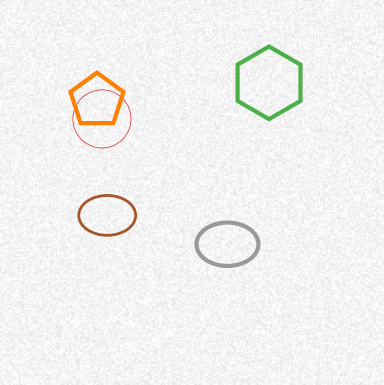[{"shape": "circle", "thickness": 0.5, "radius": 0.38, "center": [0.265, 0.691]}, {"shape": "hexagon", "thickness": 3, "radius": 0.47, "center": [0.699, 0.785]}, {"shape": "pentagon", "thickness": 3, "radius": 0.36, "center": [0.252, 0.739]}, {"shape": "oval", "thickness": 2, "radius": 0.37, "center": [0.278, 0.441]}, {"shape": "oval", "thickness": 3, "radius": 0.4, "center": [0.591, 0.366]}]